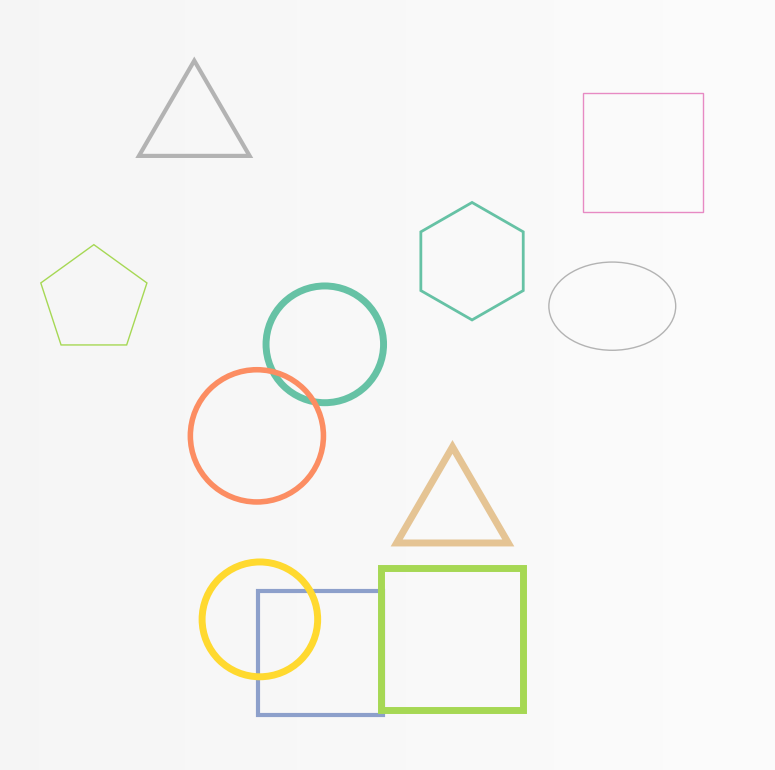[{"shape": "circle", "thickness": 2.5, "radius": 0.38, "center": [0.419, 0.553]}, {"shape": "hexagon", "thickness": 1, "radius": 0.38, "center": [0.609, 0.661]}, {"shape": "circle", "thickness": 2, "radius": 0.43, "center": [0.331, 0.434]}, {"shape": "square", "thickness": 1.5, "radius": 0.41, "center": [0.414, 0.152]}, {"shape": "square", "thickness": 0.5, "radius": 0.39, "center": [0.829, 0.802]}, {"shape": "square", "thickness": 2.5, "radius": 0.46, "center": [0.583, 0.17]}, {"shape": "pentagon", "thickness": 0.5, "radius": 0.36, "center": [0.121, 0.61]}, {"shape": "circle", "thickness": 2.5, "radius": 0.37, "center": [0.335, 0.196]}, {"shape": "triangle", "thickness": 2.5, "radius": 0.42, "center": [0.584, 0.336]}, {"shape": "triangle", "thickness": 1.5, "radius": 0.41, "center": [0.251, 0.839]}, {"shape": "oval", "thickness": 0.5, "radius": 0.41, "center": [0.79, 0.602]}]